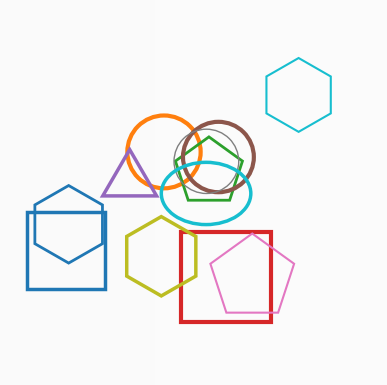[{"shape": "square", "thickness": 2.5, "radius": 0.5, "center": [0.17, 0.349]}, {"shape": "hexagon", "thickness": 2, "radius": 0.5, "center": [0.177, 0.417]}, {"shape": "circle", "thickness": 3, "radius": 0.47, "center": [0.423, 0.605]}, {"shape": "pentagon", "thickness": 2, "radius": 0.45, "center": [0.539, 0.554]}, {"shape": "square", "thickness": 3, "radius": 0.58, "center": [0.584, 0.281]}, {"shape": "triangle", "thickness": 2.5, "radius": 0.4, "center": [0.335, 0.531]}, {"shape": "circle", "thickness": 3, "radius": 0.46, "center": [0.564, 0.592]}, {"shape": "pentagon", "thickness": 1.5, "radius": 0.57, "center": [0.651, 0.28]}, {"shape": "circle", "thickness": 1, "radius": 0.42, "center": [0.533, 0.581]}, {"shape": "hexagon", "thickness": 2.5, "radius": 0.51, "center": [0.416, 0.334]}, {"shape": "oval", "thickness": 2.5, "radius": 0.58, "center": [0.532, 0.498]}, {"shape": "hexagon", "thickness": 1.5, "radius": 0.48, "center": [0.771, 0.753]}]